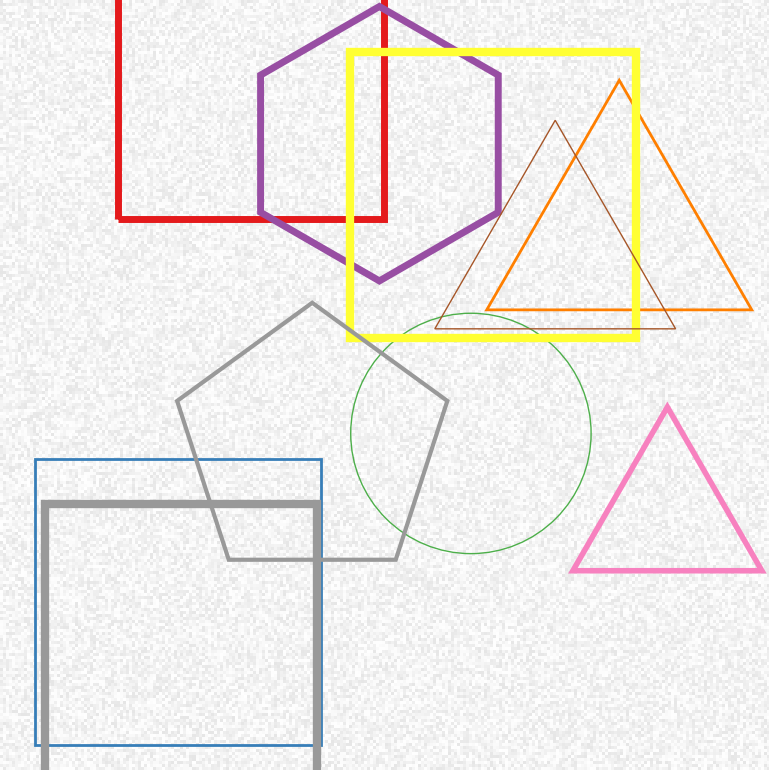[{"shape": "square", "thickness": 2.5, "radius": 0.86, "center": [0.326, 0.887]}, {"shape": "square", "thickness": 1, "radius": 0.93, "center": [0.231, 0.218]}, {"shape": "circle", "thickness": 0.5, "radius": 0.78, "center": [0.612, 0.437]}, {"shape": "hexagon", "thickness": 2.5, "radius": 0.89, "center": [0.493, 0.813]}, {"shape": "triangle", "thickness": 1, "radius": 0.99, "center": [0.804, 0.697]}, {"shape": "square", "thickness": 3, "radius": 0.93, "center": [0.641, 0.747]}, {"shape": "triangle", "thickness": 0.5, "radius": 0.9, "center": [0.721, 0.663]}, {"shape": "triangle", "thickness": 2, "radius": 0.71, "center": [0.867, 0.33]}, {"shape": "pentagon", "thickness": 1.5, "radius": 0.92, "center": [0.405, 0.422]}, {"shape": "square", "thickness": 3, "radius": 0.88, "center": [0.235, 0.169]}]